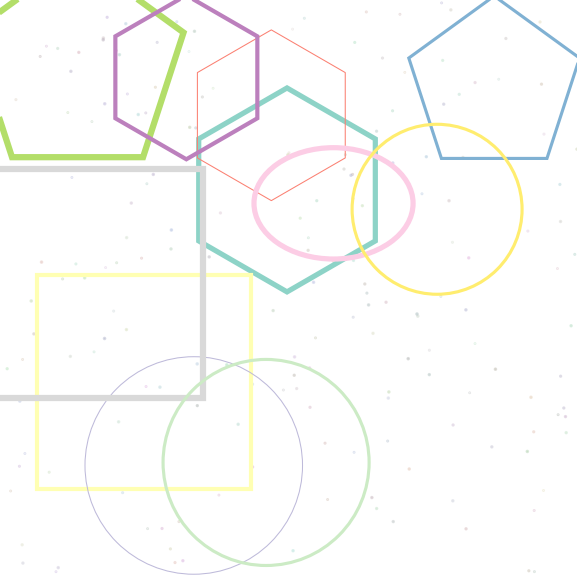[{"shape": "hexagon", "thickness": 2.5, "radius": 0.88, "center": [0.497, 0.67]}, {"shape": "square", "thickness": 2, "radius": 0.93, "center": [0.249, 0.338]}, {"shape": "circle", "thickness": 0.5, "radius": 0.94, "center": [0.336, 0.193]}, {"shape": "hexagon", "thickness": 0.5, "radius": 0.74, "center": [0.47, 0.8]}, {"shape": "pentagon", "thickness": 1.5, "radius": 0.78, "center": [0.856, 0.851]}, {"shape": "pentagon", "thickness": 3, "radius": 0.97, "center": [0.134, 0.883]}, {"shape": "oval", "thickness": 2.5, "radius": 0.69, "center": [0.578, 0.647]}, {"shape": "square", "thickness": 3, "radius": 0.99, "center": [0.153, 0.508]}, {"shape": "hexagon", "thickness": 2, "radius": 0.71, "center": [0.323, 0.865]}, {"shape": "circle", "thickness": 1.5, "radius": 0.89, "center": [0.461, 0.198]}, {"shape": "circle", "thickness": 1.5, "radius": 0.74, "center": [0.757, 0.637]}]